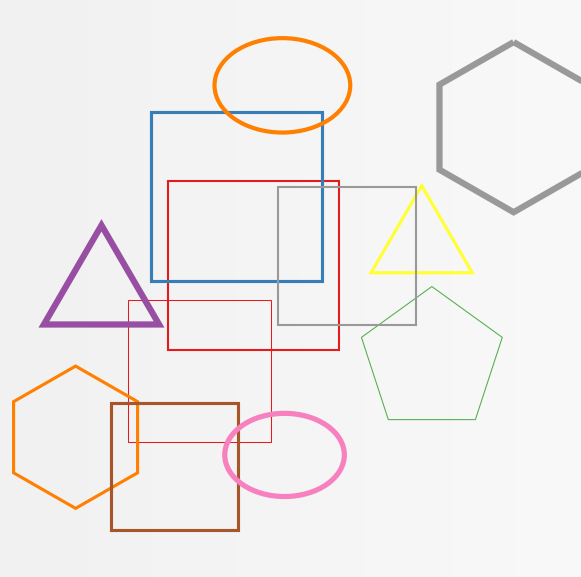[{"shape": "square", "thickness": 1, "radius": 0.74, "center": [0.436, 0.539]}, {"shape": "square", "thickness": 0.5, "radius": 0.61, "center": [0.343, 0.356]}, {"shape": "square", "thickness": 1.5, "radius": 0.73, "center": [0.407, 0.658]}, {"shape": "pentagon", "thickness": 0.5, "radius": 0.64, "center": [0.743, 0.376]}, {"shape": "triangle", "thickness": 3, "radius": 0.57, "center": [0.175, 0.494]}, {"shape": "hexagon", "thickness": 1.5, "radius": 0.62, "center": [0.13, 0.242]}, {"shape": "oval", "thickness": 2, "radius": 0.58, "center": [0.486, 0.851]}, {"shape": "triangle", "thickness": 1.5, "radius": 0.5, "center": [0.726, 0.577]}, {"shape": "square", "thickness": 1.5, "radius": 0.55, "center": [0.3, 0.192]}, {"shape": "oval", "thickness": 2.5, "radius": 0.51, "center": [0.49, 0.211]}, {"shape": "hexagon", "thickness": 3, "radius": 0.74, "center": [0.884, 0.779]}, {"shape": "square", "thickness": 1, "radius": 0.6, "center": [0.597, 0.556]}]